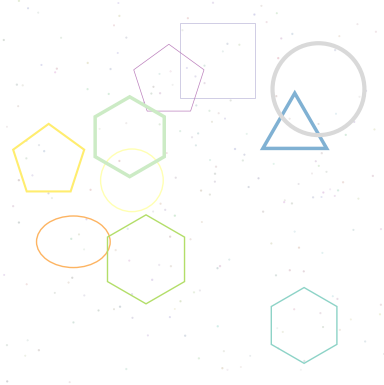[{"shape": "hexagon", "thickness": 1, "radius": 0.49, "center": [0.79, 0.155]}, {"shape": "circle", "thickness": 1, "radius": 0.41, "center": [0.343, 0.532]}, {"shape": "square", "thickness": 0.5, "radius": 0.49, "center": [0.566, 0.842]}, {"shape": "triangle", "thickness": 2.5, "radius": 0.48, "center": [0.766, 0.662]}, {"shape": "oval", "thickness": 1, "radius": 0.48, "center": [0.191, 0.372]}, {"shape": "hexagon", "thickness": 1, "radius": 0.58, "center": [0.379, 0.326]}, {"shape": "circle", "thickness": 3, "radius": 0.6, "center": [0.827, 0.768]}, {"shape": "pentagon", "thickness": 0.5, "radius": 0.48, "center": [0.439, 0.789]}, {"shape": "hexagon", "thickness": 2.5, "radius": 0.52, "center": [0.337, 0.645]}, {"shape": "pentagon", "thickness": 1.5, "radius": 0.49, "center": [0.126, 0.581]}]